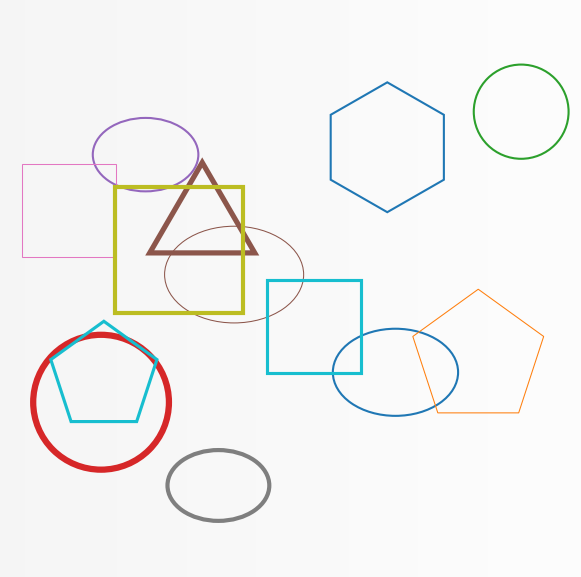[{"shape": "hexagon", "thickness": 1, "radius": 0.56, "center": [0.666, 0.744]}, {"shape": "oval", "thickness": 1, "radius": 0.54, "center": [0.68, 0.354]}, {"shape": "pentagon", "thickness": 0.5, "radius": 0.59, "center": [0.823, 0.38]}, {"shape": "circle", "thickness": 1, "radius": 0.41, "center": [0.897, 0.806]}, {"shape": "circle", "thickness": 3, "radius": 0.58, "center": [0.174, 0.303]}, {"shape": "oval", "thickness": 1, "radius": 0.45, "center": [0.25, 0.731]}, {"shape": "triangle", "thickness": 2.5, "radius": 0.52, "center": [0.348, 0.613]}, {"shape": "oval", "thickness": 0.5, "radius": 0.6, "center": [0.403, 0.524]}, {"shape": "square", "thickness": 0.5, "radius": 0.4, "center": [0.119, 0.635]}, {"shape": "oval", "thickness": 2, "radius": 0.44, "center": [0.376, 0.158]}, {"shape": "square", "thickness": 2, "radius": 0.55, "center": [0.307, 0.566]}, {"shape": "pentagon", "thickness": 1.5, "radius": 0.48, "center": [0.179, 0.347]}, {"shape": "square", "thickness": 1.5, "radius": 0.4, "center": [0.54, 0.434]}]